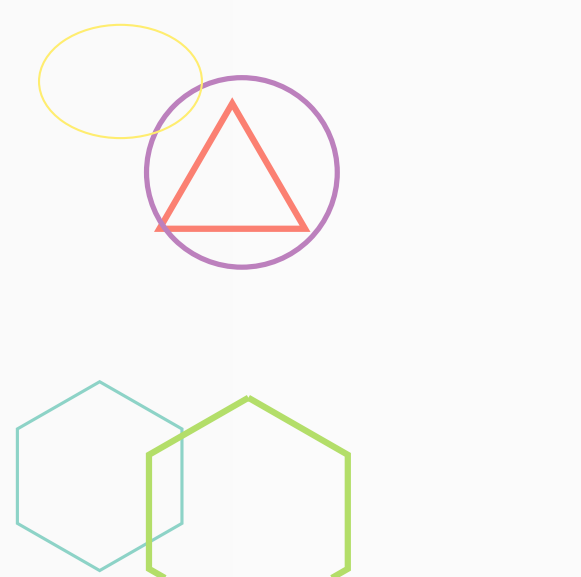[{"shape": "hexagon", "thickness": 1.5, "radius": 0.82, "center": [0.171, 0.175]}, {"shape": "triangle", "thickness": 3, "radius": 0.72, "center": [0.4, 0.675]}, {"shape": "hexagon", "thickness": 3, "radius": 0.99, "center": [0.427, 0.113]}, {"shape": "circle", "thickness": 2.5, "radius": 0.82, "center": [0.416, 0.701]}, {"shape": "oval", "thickness": 1, "radius": 0.7, "center": [0.207, 0.858]}]